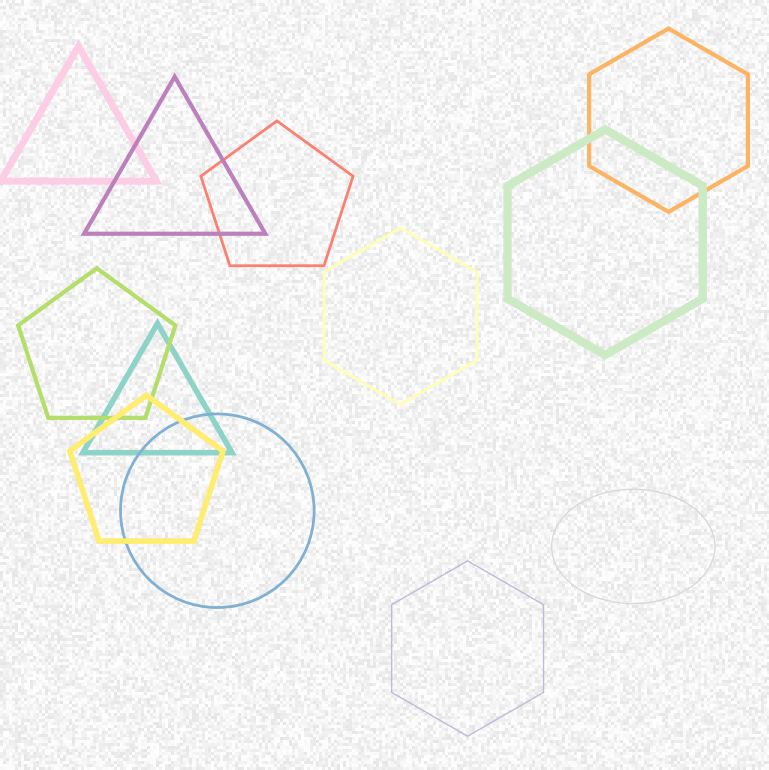[{"shape": "triangle", "thickness": 2, "radius": 0.56, "center": [0.204, 0.468]}, {"shape": "hexagon", "thickness": 1, "radius": 0.57, "center": [0.52, 0.589]}, {"shape": "hexagon", "thickness": 0.5, "radius": 0.57, "center": [0.607, 0.158]}, {"shape": "pentagon", "thickness": 1, "radius": 0.52, "center": [0.36, 0.739]}, {"shape": "circle", "thickness": 1, "radius": 0.63, "center": [0.282, 0.337]}, {"shape": "hexagon", "thickness": 1.5, "radius": 0.6, "center": [0.868, 0.844]}, {"shape": "pentagon", "thickness": 1.5, "radius": 0.54, "center": [0.126, 0.544]}, {"shape": "triangle", "thickness": 2.5, "radius": 0.58, "center": [0.102, 0.823]}, {"shape": "oval", "thickness": 0.5, "radius": 0.53, "center": [0.822, 0.29]}, {"shape": "triangle", "thickness": 1.5, "radius": 0.68, "center": [0.227, 0.764]}, {"shape": "hexagon", "thickness": 3, "radius": 0.73, "center": [0.786, 0.685]}, {"shape": "pentagon", "thickness": 2, "radius": 0.52, "center": [0.19, 0.382]}]